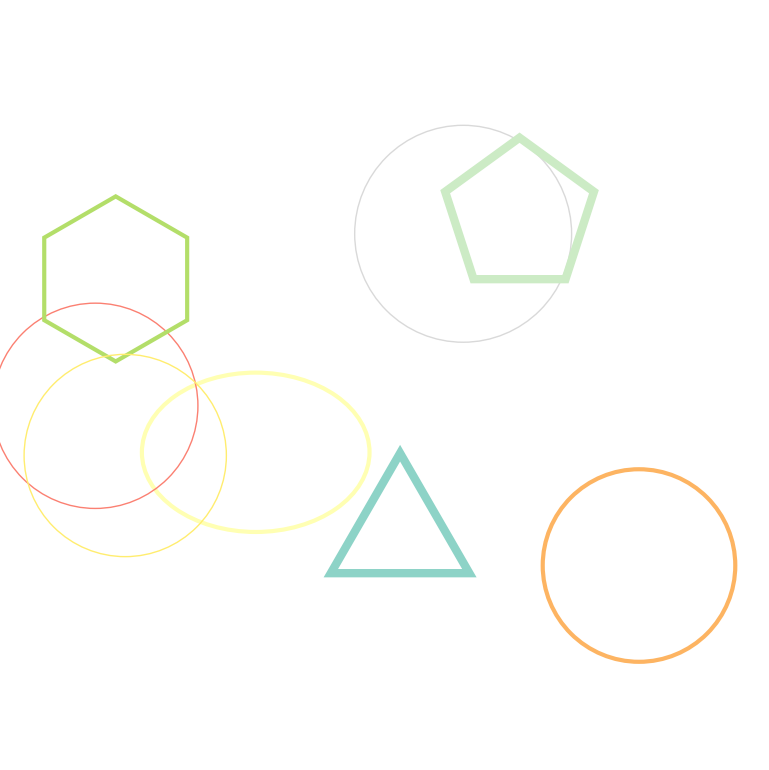[{"shape": "triangle", "thickness": 3, "radius": 0.52, "center": [0.52, 0.308]}, {"shape": "oval", "thickness": 1.5, "radius": 0.74, "center": [0.332, 0.413]}, {"shape": "circle", "thickness": 0.5, "radius": 0.67, "center": [0.124, 0.473]}, {"shape": "circle", "thickness": 1.5, "radius": 0.63, "center": [0.83, 0.266]}, {"shape": "hexagon", "thickness": 1.5, "radius": 0.54, "center": [0.15, 0.638]}, {"shape": "circle", "thickness": 0.5, "radius": 0.7, "center": [0.601, 0.696]}, {"shape": "pentagon", "thickness": 3, "radius": 0.51, "center": [0.675, 0.72]}, {"shape": "circle", "thickness": 0.5, "radius": 0.66, "center": [0.163, 0.408]}]